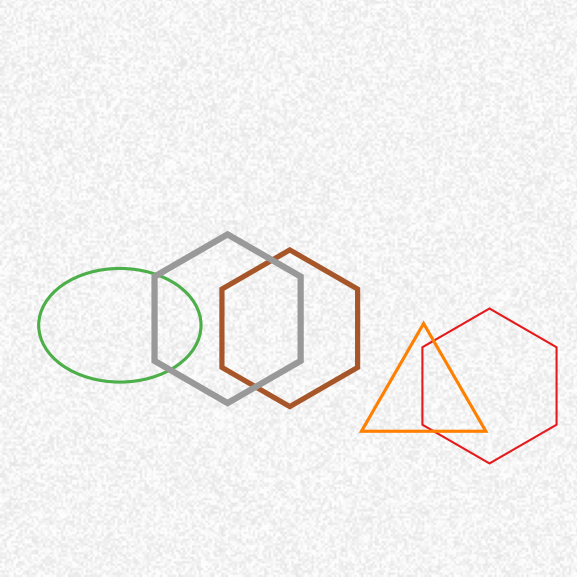[{"shape": "hexagon", "thickness": 1, "radius": 0.67, "center": [0.848, 0.331]}, {"shape": "oval", "thickness": 1.5, "radius": 0.7, "center": [0.208, 0.436]}, {"shape": "triangle", "thickness": 1.5, "radius": 0.62, "center": [0.734, 0.315]}, {"shape": "hexagon", "thickness": 2.5, "radius": 0.68, "center": [0.502, 0.431]}, {"shape": "hexagon", "thickness": 3, "radius": 0.73, "center": [0.394, 0.447]}]